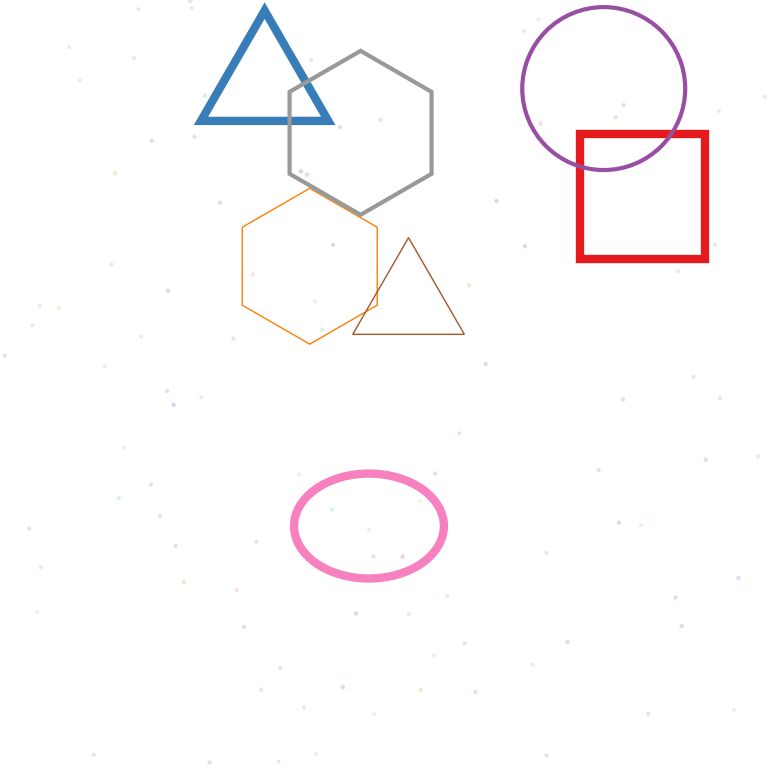[{"shape": "square", "thickness": 3, "radius": 0.41, "center": [0.835, 0.745]}, {"shape": "triangle", "thickness": 3, "radius": 0.48, "center": [0.344, 0.891]}, {"shape": "circle", "thickness": 1.5, "radius": 0.53, "center": [0.784, 0.885]}, {"shape": "hexagon", "thickness": 0.5, "radius": 0.51, "center": [0.402, 0.654]}, {"shape": "triangle", "thickness": 0.5, "radius": 0.42, "center": [0.531, 0.608]}, {"shape": "oval", "thickness": 3, "radius": 0.49, "center": [0.479, 0.317]}, {"shape": "hexagon", "thickness": 1.5, "radius": 0.53, "center": [0.468, 0.827]}]